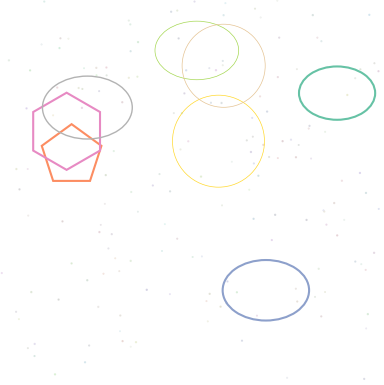[{"shape": "oval", "thickness": 1.5, "radius": 0.49, "center": [0.876, 0.758]}, {"shape": "pentagon", "thickness": 1.5, "radius": 0.41, "center": [0.186, 0.596]}, {"shape": "oval", "thickness": 1.5, "radius": 0.56, "center": [0.691, 0.246]}, {"shape": "hexagon", "thickness": 1.5, "radius": 0.5, "center": [0.173, 0.659]}, {"shape": "oval", "thickness": 0.5, "radius": 0.54, "center": [0.511, 0.869]}, {"shape": "circle", "thickness": 0.5, "radius": 0.6, "center": [0.567, 0.633]}, {"shape": "circle", "thickness": 0.5, "radius": 0.54, "center": [0.581, 0.829]}, {"shape": "oval", "thickness": 1, "radius": 0.58, "center": [0.227, 0.721]}]